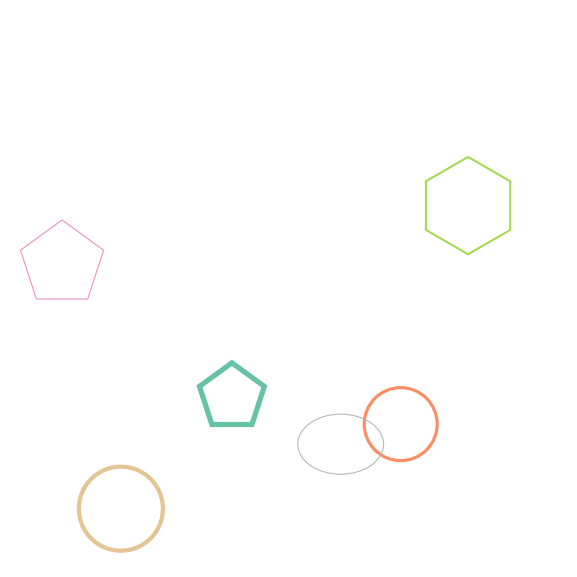[{"shape": "pentagon", "thickness": 2.5, "radius": 0.3, "center": [0.402, 0.312]}, {"shape": "circle", "thickness": 1.5, "radius": 0.32, "center": [0.694, 0.265]}, {"shape": "pentagon", "thickness": 0.5, "radius": 0.38, "center": [0.107, 0.543]}, {"shape": "hexagon", "thickness": 1, "radius": 0.42, "center": [0.811, 0.643]}, {"shape": "circle", "thickness": 2, "radius": 0.36, "center": [0.209, 0.118]}, {"shape": "oval", "thickness": 0.5, "radius": 0.37, "center": [0.59, 0.23]}]